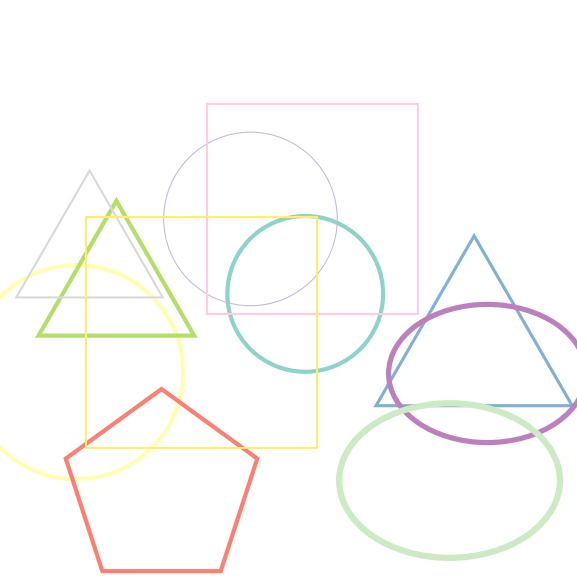[{"shape": "circle", "thickness": 2, "radius": 0.67, "center": [0.529, 0.49]}, {"shape": "circle", "thickness": 2, "radius": 0.93, "center": [0.132, 0.355]}, {"shape": "circle", "thickness": 0.5, "radius": 0.75, "center": [0.434, 0.62]}, {"shape": "pentagon", "thickness": 2, "radius": 0.87, "center": [0.28, 0.151]}, {"shape": "triangle", "thickness": 1.5, "radius": 0.98, "center": [0.821, 0.395]}, {"shape": "triangle", "thickness": 2, "radius": 0.78, "center": [0.202, 0.496]}, {"shape": "square", "thickness": 1, "radius": 0.91, "center": [0.541, 0.637]}, {"shape": "triangle", "thickness": 1, "radius": 0.73, "center": [0.155, 0.557]}, {"shape": "oval", "thickness": 2.5, "radius": 0.85, "center": [0.844, 0.352]}, {"shape": "oval", "thickness": 3, "radius": 0.96, "center": [0.778, 0.167]}, {"shape": "square", "thickness": 1, "radius": 1.0, "center": [0.348, 0.423]}]